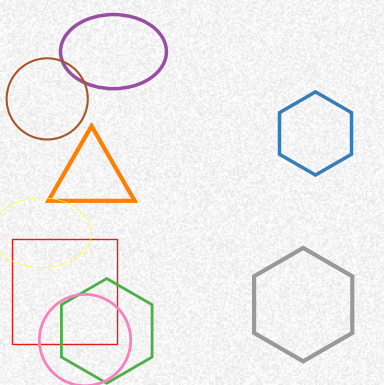[{"shape": "square", "thickness": 1, "radius": 0.68, "center": [0.167, 0.243]}, {"shape": "hexagon", "thickness": 2.5, "radius": 0.54, "center": [0.82, 0.653]}, {"shape": "hexagon", "thickness": 2, "radius": 0.68, "center": [0.277, 0.141]}, {"shape": "oval", "thickness": 2.5, "radius": 0.69, "center": [0.295, 0.866]}, {"shape": "triangle", "thickness": 3, "radius": 0.65, "center": [0.238, 0.543]}, {"shape": "oval", "thickness": 0.5, "radius": 0.65, "center": [0.108, 0.395]}, {"shape": "circle", "thickness": 1.5, "radius": 0.53, "center": [0.123, 0.743]}, {"shape": "circle", "thickness": 2, "radius": 0.59, "center": [0.221, 0.117]}, {"shape": "hexagon", "thickness": 3, "radius": 0.74, "center": [0.788, 0.209]}]